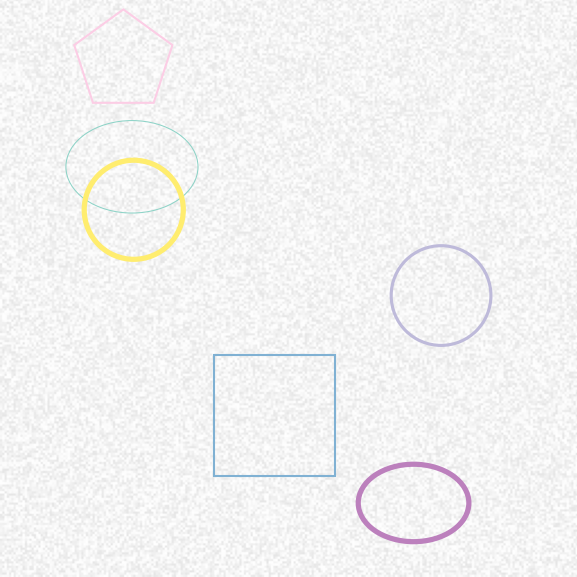[{"shape": "oval", "thickness": 0.5, "radius": 0.57, "center": [0.228, 0.71]}, {"shape": "circle", "thickness": 1.5, "radius": 0.43, "center": [0.764, 0.487]}, {"shape": "square", "thickness": 1, "radius": 0.52, "center": [0.475, 0.279]}, {"shape": "pentagon", "thickness": 1, "radius": 0.45, "center": [0.214, 0.893]}, {"shape": "oval", "thickness": 2.5, "radius": 0.48, "center": [0.716, 0.128]}, {"shape": "circle", "thickness": 2.5, "radius": 0.43, "center": [0.232, 0.636]}]